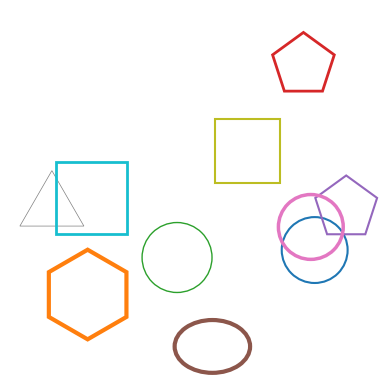[{"shape": "circle", "thickness": 1.5, "radius": 0.43, "center": [0.817, 0.351]}, {"shape": "hexagon", "thickness": 3, "radius": 0.58, "center": [0.228, 0.235]}, {"shape": "circle", "thickness": 1, "radius": 0.45, "center": [0.46, 0.331]}, {"shape": "pentagon", "thickness": 2, "radius": 0.42, "center": [0.788, 0.831]}, {"shape": "pentagon", "thickness": 1.5, "radius": 0.42, "center": [0.899, 0.46]}, {"shape": "oval", "thickness": 3, "radius": 0.49, "center": [0.552, 0.1]}, {"shape": "circle", "thickness": 2.5, "radius": 0.42, "center": [0.807, 0.41]}, {"shape": "triangle", "thickness": 0.5, "radius": 0.48, "center": [0.135, 0.461]}, {"shape": "square", "thickness": 1.5, "radius": 0.42, "center": [0.643, 0.608]}, {"shape": "square", "thickness": 2, "radius": 0.46, "center": [0.237, 0.486]}]